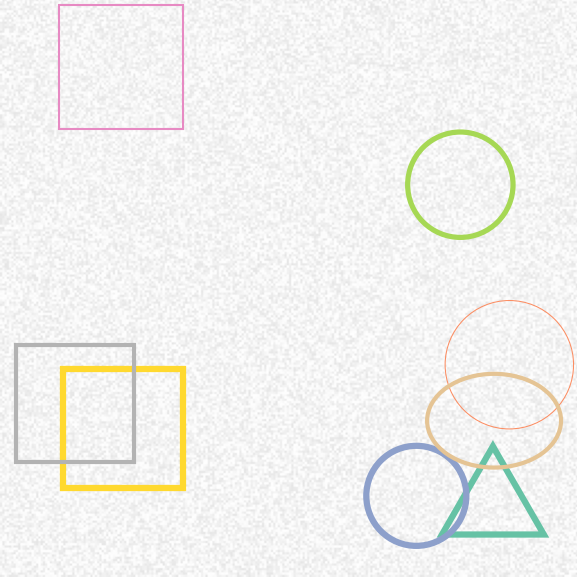[{"shape": "triangle", "thickness": 3, "radius": 0.51, "center": [0.854, 0.124]}, {"shape": "circle", "thickness": 0.5, "radius": 0.56, "center": [0.882, 0.368]}, {"shape": "circle", "thickness": 3, "radius": 0.43, "center": [0.721, 0.141]}, {"shape": "square", "thickness": 1, "radius": 0.54, "center": [0.21, 0.883]}, {"shape": "circle", "thickness": 2.5, "radius": 0.46, "center": [0.797, 0.679]}, {"shape": "square", "thickness": 3, "radius": 0.52, "center": [0.213, 0.257]}, {"shape": "oval", "thickness": 2, "radius": 0.58, "center": [0.856, 0.271]}, {"shape": "square", "thickness": 2, "radius": 0.51, "center": [0.13, 0.301]}]